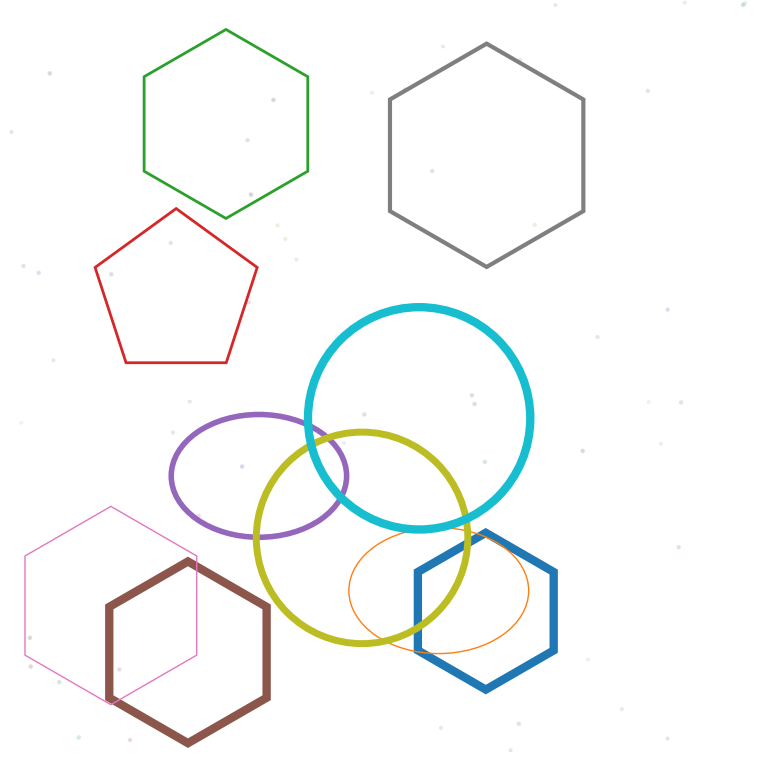[{"shape": "hexagon", "thickness": 3, "radius": 0.51, "center": [0.631, 0.206]}, {"shape": "oval", "thickness": 0.5, "radius": 0.58, "center": [0.57, 0.233]}, {"shape": "hexagon", "thickness": 1, "radius": 0.61, "center": [0.293, 0.839]}, {"shape": "pentagon", "thickness": 1, "radius": 0.55, "center": [0.229, 0.618]}, {"shape": "oval", "thickness": 2, "radius": 0.57, "center": [0.336, 0.382]}, {"shape": "hexagon", "thickness": 3, "radius": 0.59, "center": [0.244, 0.153]}, {"shape": "hexagon", "thickness": 0.5, "radius": 0.64, "center": [0.144, 0.214]}, {"shape": "hexagon", "thickness": 1.5, "radius": 0.72, "center": [0.632, 0.798]}, {"shape": "circle", "thickness": 2.5, "radius": 0.69, "center": [0.47, 0.301]}, {"shape": "circle", "thickness": 3, "radius": 0.72, "center": [0.544, 0.457]}]